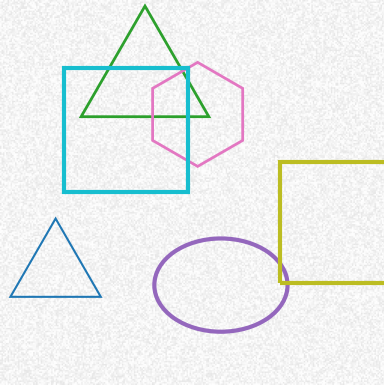[{"shape": "triangle", "thickness": 1.5, "radius": 0.68, "center": [0.144, 0.297]}, {"shape": "triangle", "thickness": 2, "radius": 0.96, "center": [0.377, 0.793]}, {"shape": "oval", "thickness": 3, "radius": 0.87, "center": [0.574, 0.259]}, {"shape": "hexagon", "thickness": 2, "radius": 0.68, "center": [0.513, 0.703]}, {"shape": "square", "thickness": 3, "radius": 0.78, "center": [0.884, 0.423]}, {"shape": "square", "thickness": 3, "radius": 0.8, "center": [0.327, 0.663]}]